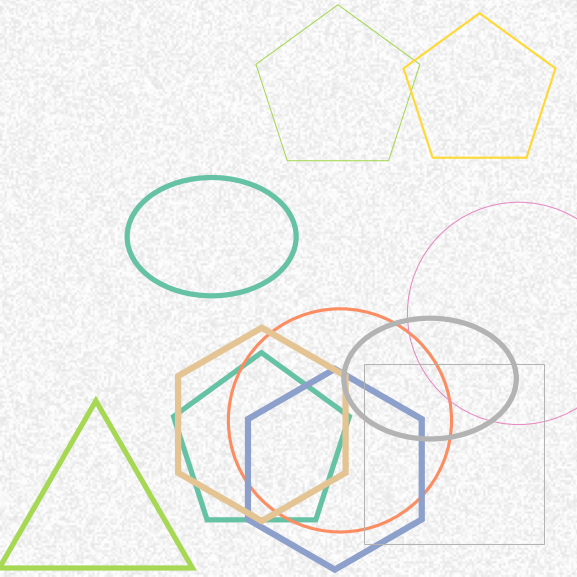[{"shape": "oval", "thickness": 2.5, "radius": 0.73, "center": [0.366, 0.589]}, {"shape": "pentagon", "thickness": 2.5, "radius": 0.8, "center": [0.453, 0.228]}, {"shape": "circle", "thickness": 1.5, "radius": 0.97, "center": [0.589, 0.271]}, {"shape": "hexagon", "thickness": 3, "radius": 0.87, "center": [0.58, 0.187]}, {"shape": "circle", "thickness": 0.5, "radius": 0.96, "center": [0.898, 0.456]}, {"shape": "pentagon", "thickness": 0.5, "radius": 0.75, "center": [0.585, 0.842]}, {"shape": "triangle", "thickness": 2.5, "radius": 0.97, "center": [0.166, 0.112]}, {"shape": "pentagon", "thickness": 1, "radius": 0.69, "center": [0.83, 0.838]}, {"shape": "hexagon", "thickness": 3, "radius": 0.84, "center": [0.453, 0.264]}, {"shape": "oval", "thickness": 2.5, "radius": 0.75, "center": [0.745, 0.344]}, {"shape": "square", "thickness": 0.5, "radius": 0.78, "center": [0.785, 0.213]}]